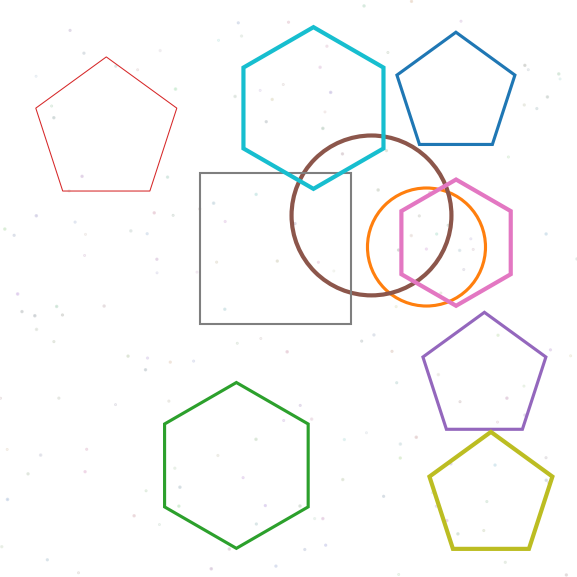[{"shape": "pentagon", "thickness": 1.5, "radius": 0.54, "center": [0.789, 0.836]}, {"shape": "circle", "thickness": 1.5, "radius": 0.51, "center": [0.739, 0.571]}, {"shape": "hexagon", "thickness": 1.5, "radius": 0.72, "center": [0.409, 0.193]}, {"shape": "pentagon", "thickness": 0.5, "radius": 0.64, "center": [0.184, 0.772]}, {"shape": "pentagon", "thickness": 1.5, "radius": 0.56, "center": [0.839, 0.346]}, {"shape": "circle", "thickness": 2, "radius": 0.69, "center": [0.643, 0.626]}, {"shape": "hexagon", "thickness": 2, "radius": 0.55, "center": [0.79, 0.579]}, {"shape": "square", "thickness": 1, "radius": 0.65, "center": [0.477, 0.568]}, {"shape": "pentagon", "thickness": 2, "radius": 0.56, "center": [0.85, 0.139]}, {"shape": "hexagon", "thickness": 2, "radius": 0.7, "center": [0.543, 0.812]}]